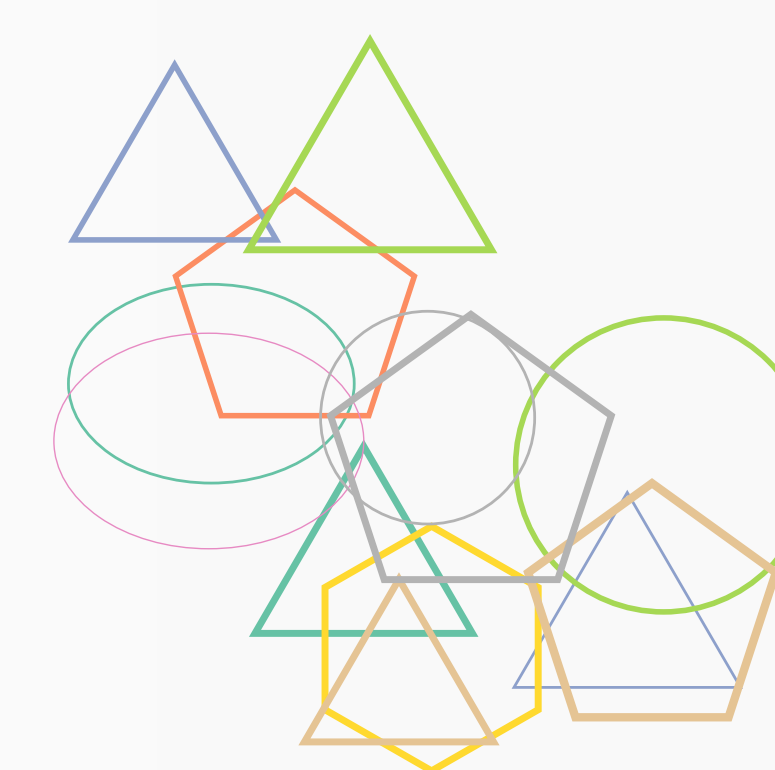[{"shape": "oval", "thickness": 1, "radius": 0.92, "center": [0.273, 0.502]}, {"shape": "triangle", "thickness": 2.5, "radius": 0.81, "center": [0.469, 0.258]}, {"shape": "pentagon", "thickness": 2, "radius": 0.81, "center": [0.381, 0.591]}, {"shape": "triangle", "thickness": 1, "radius": 0.84, "center": [0.809, 0.192]}, {"shape": "triangle", "thickness": 2, "radius": 0.76, "center": [0.225, 0.764]}, {"shape": "oval", "thickness": 0.5, "radius": 1.0, "center": [0.269, 0.427]}, {"shape": "triangle", "thickness": 2.5, "radius": 0.9, "center": [0.477, 0.766]}, {"shape": "circle", "thickness": 2, "radius": 0.95, "center": [0.856, 0.396]}, {"shape": "hexagon", "thickness": 2.5, "radius": 0.79, "center": [0.557, 0.158]}, {"shape": "pentagon", "thickness": 3, "radius": 0.84, "center": [0.841, 0.204]}, {"shape": "triangle", "thickness": 2.5, "radius": 0.7, "center": [0.515, 0.107]}, {"shape": "pentagon", "thickness": 2.5, "radius": 0.95, "center": [0.608, 0.401]}, {"shape": "circle", "thickness": 1, "radius": 0.69, "center": [0.552, 0.458]}]